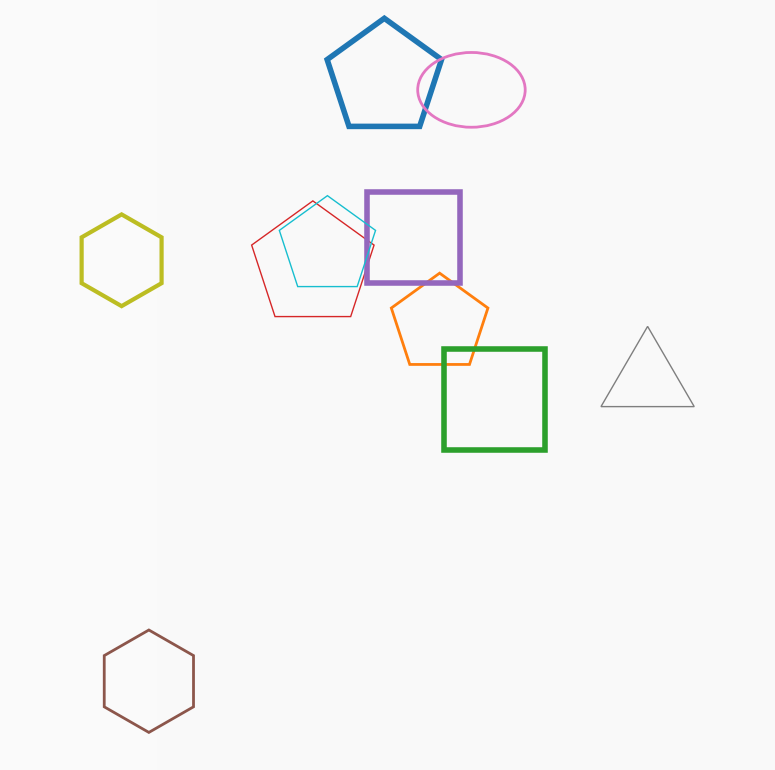[{"shape": "pentagon", "thickness": 2, "radius": 0.39, "center": [0.496, 0.899]}, {"shape": "pentagon", "thickness": 1, "radius": 0.33, "center": [0.567, 0.58]}, {"shape": "square", "thickness": 2, "radius": 0.33, "center": [0.638, 0.481]}, {"shape": "pentagon", "thickness": 0.5, "radius": 0.42, "center": [0.404, 0.656]}, {"shape": "square", "thickness": 2, "radius": 0.3, "center": [0.534, 0.692]}, {"shape": "hexagon", "thickness": 1, "radius": 0.33, "center": [0.192, 0.115]}, {"shape": "oval", "thickness": 1, "radius": 0.35, "center": [0.608, 0.883]}, {"shape": "triangle", "thickness": 0.5, "radius": 0.35, "center": [0.836, 0.507]}, {"shape": "hexagon", "thickness": 1.5, "radius": 0.3, "center": [0.157, 0.662]}, {"shape": "pentagon", "thickness": 0.5, "radius": 0.33, "center": [0.422, 0.681]}]